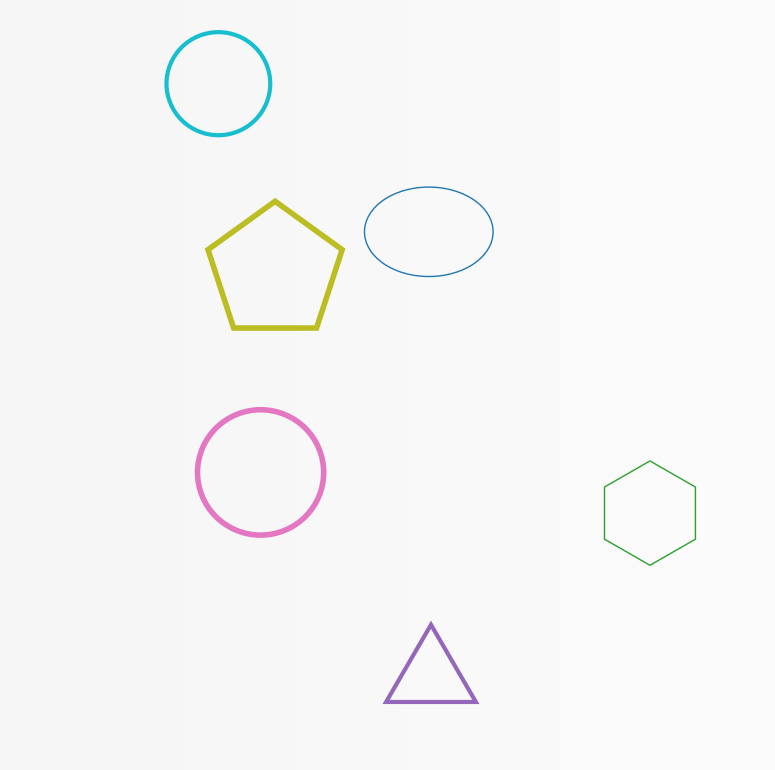[{"shape": "oval", "thickness": 0.5, "radius": 0.41, "center": [0.553, 0.699]}, {"shape": "hexagon", "thickness": 0.5, "radius": 0.34, "center": [0.839, 0.334]}, {"shape": "triangle", "thickness": 1.5, "radius": 0.33, "center": [0.556, 0.122]}, {"shape": "circle", "thickness": 2, "radius": 0.41, "center": [0.336, 0.386]}, {"shape": "pentagon", "thickness": 2, "radius": 0.46, "center": [0.355, 0.648]}, {"shape": "circle", "thickness": 1.5, "radius": 0.33, "center": [0.282, 0.891]}]